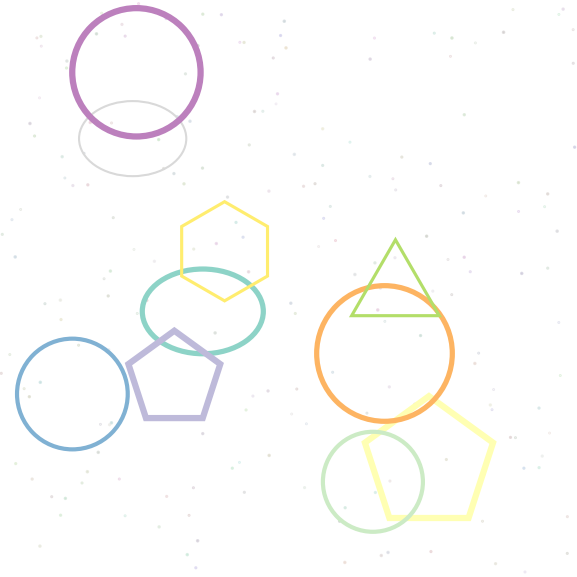[{"shape": "oval", "thickness": 2.5, "radius": 0.52, "center": [0.351, 0.46]}, {"shape": "pentagon", "thickness": 3, "radius": 0.58, "center": [0.743, 0.197]}, {"shape": "pentagon", "thickness": 3, "radius": 0.42, "center": [0.302, 0.343]}, {"shape": "circle", "thickness": 2, "radius": 0.48, "center": [0.125, 0.317]}, {"shape": "circle", "thickness": 2.5, "radius": 0.59, "center": [0.666, 0.387]}, {"shape": "triangle", "thickness": 1.5, "radius": 0.44, "center": [0.685, 0.496]}, {"shape": "oval", "thickness": 1, "radius": 0.46, "center": [0.23, 0.759]}, {"shape": "circle", "thickness": 3, "radius": 0.56, "center": [0.236, 0.874]}, {"shape": "circle", "thickness": 2, "radius": 0.43, "center": [0.646, 0.165]}, {"shape": "hexagon", "thickness": 1.5, "radius": 0.43, "center": [0.389, 0.564]}]